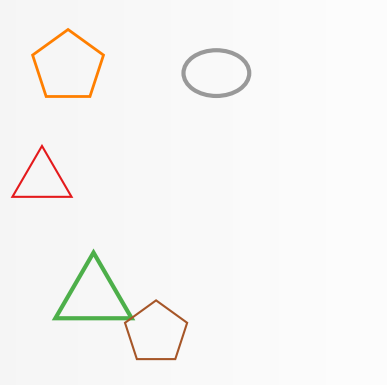[{"shape": "triangle", "thickness": 1.5, "radius": 0.44, "center": [0.108, 0.533]}, {"shape": "triangle", "thickness": 3, "radius": 0.57, "center": [0.241, 0.23]}, {"shape": "pentagon", "thickness": 2, "radius": 0.48, "center": [0.176, 0.827]}, {"shape": "pentagon", "thickness": 1.5, "radius": 0.42, "center": [0.403, 0.135]}, {"shape": "oval", "thickness": 3, "radius": 0.42, "center": [0.558, 0.81]}]